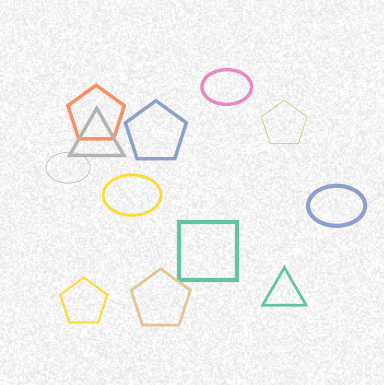[{"shape": "square", "thickness": 3, "radius": 0.38, "center": [0.541, 0.349]}, {"shape": "triangle", "thickness": 2, "radius": 0.33, "center": [0.739, 0.24]}, {"shape": "pentagon", "thickness": 2.5, "radius": 0.39, "center": [0.25, 0.702]}, {"shape": "pentagon", "thickness": 2.5, "radius": 0.42, "center": [0.405, 0.655]}, {"shape": "oval", "thickness": 3, "radius": 0.37, "center": [0.874, 0.466]}, {"shape": "oval", "thickness": 2.5, "radius": 0.32, "center": [0.589, 0.774]}, {"shape": "pentagon", "thickness": 0.5, "radius": 0.31, "center": [0.738, 0.677]}, {"shape": "pentagon", "thickness": 1.5, "radius": 0.32, "center": [0.218, 0.215]}, {"shape": "oval", "thickness": 2, "radius": 0.38, "center": [0.343, 0.493]}, {"shape": "pentagon", "thickness": 2, "radius": 0.4, "center": [0.418, 0.221]}, {"shape": "oval", "thickness": 0.5, "radius": 0.29, "center": [0.177, 0.564]}, {"shape": "triangle", "thickness": 2.5, "radius": 0.41, "center": [0.251, 0.637]}]